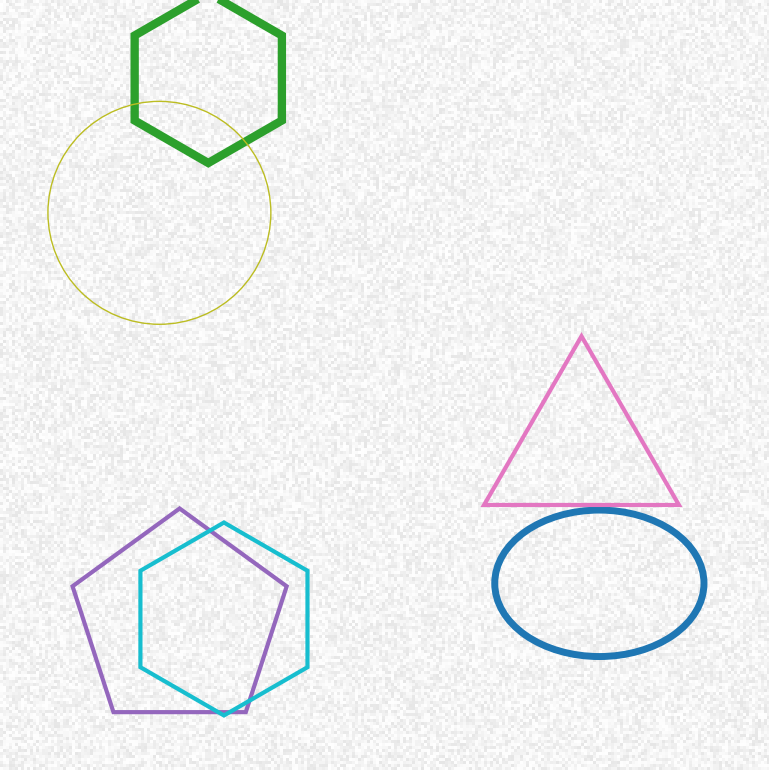[{"shape": "oval", "thickness": 2.5, "radius": 0.68, "center": [0.778, 0.242]}, {"shape": "hexagon", "thickness": 3, "radius": 0.55, "center": [0.27, 0.899]}, {"shape": "pentagon", "thickness": 1.5, "radius": 0.73, "center": [0.233, 0.193]}, {"shape": "triangle", "thickness": 1.5, "radius": 0.73, "center": [0.755, 0.417]}, {"shape": "circle", "thickness": 0.5, "radius": 0.72, "center": [0.207, 0.724]}, {"shape": "hexagon", "thickness": 1.5, "radius": 0.63, "center": [0.291, 0.196]}]